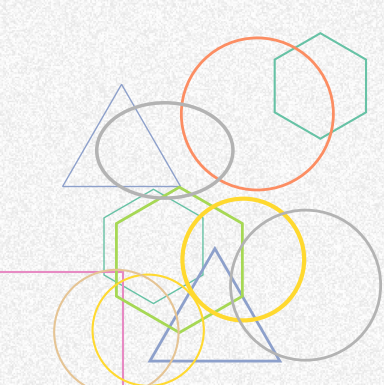[{"shape": "hexagon", "thickness": 1.5, "radius": 0.68, "center": [0.832, 0.777]}, {"shape": "hexagon", "thickness": 1, "radius": 0.74, "center": [0.399, 0.36]}, {"shape": "circle", "thickness": 2, "radius": 0.99, "center": [0.668, 0.704]}, {"shape": "triangle", "thickness": 1, "radius": 0.88, "center": [0.316, 0.604]}, {"shape": "triangle", "thickness": 2, "radius": 0.97, "center": [0.558, 0.159]}, {"shape": "square", "thickness": 1.5, "radius": 0.89, "center": [0.144, 0.116]}, {"shape": "hexagon", "thickness": 2, "radius": 0.94, "center": [0.466, 0.325]}, {"shape": "circle", "thickness": 1.5, "radius": 0.72, "center": [0.385, 0.142]}, {"shape": "circle", "thickness": 3, "radius": 0.79, "center": [0.632, 0.326]}, {"shape": "circle", "thickness": 1.5, "radius": 0.81, "center": [0.302, 0.138]}, {"shape": "oval", "thickness": 2.5, "radius": 0.88, "center": [0.428, 0.609]}, {"shape": "circle", "thickness": 2, "radius": 0.97, "center": [0.794, 0.259]}]